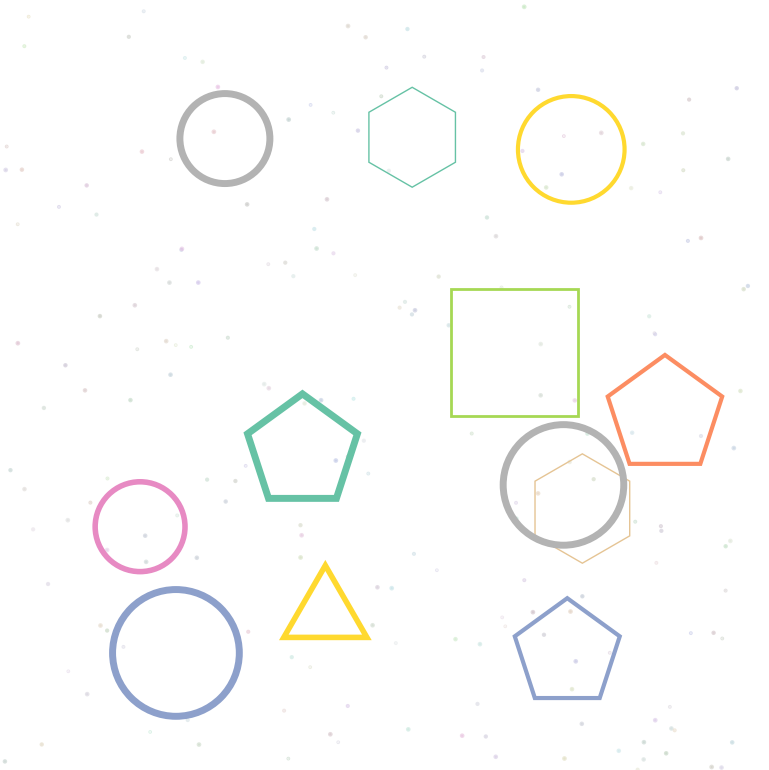[{"shape": "pentagon", "thickness": 2.5, "radius": 0.38, "center": [0.393, 0.413]}, {"shape": "hexagon", "thickness": 0.5, "radius": 0.32, "center": [0.535, 0.822]}, {"shape": "pentagon", "thickness": 1.5, "radius": 0.39, "center": [0.864, 0.461]}, {"shape": "pentagon", "thickness": 1.5, "radius": 0.36, "center": [0.737, 0.151]}, {"shape": "circle", "thickness": 2.5, "radius": 0.41, "center": [0.228, 0.152]}, {"shape": "circle", "thickness": 2, "radius": 0.29, "center": [0.182, 0.316]}, {"shape": "square", "thickness": 1, "radius": 0.41, "center": [0.668, 0.542]}, {"shape": "circle", "thickness": 1.5, "radius": 0.35, "center": [0.742, 0.806]}, {"shape": "triangle", "thickness": 2, "radius": 0.31, "center": [0.423, 0.203]}, {"shape": "hexagon", "thickness": 0.5, "radius": 0.36, "center": [0.756, 0.34]}, {"shape": "circle", "thickness": 2.5, "radius": 0.29, "center": [0.292, 0.82]}, {"shape": "circle", "thickness": 2.5, "radius": 0.39, "center": [0.732, 0.37]}]